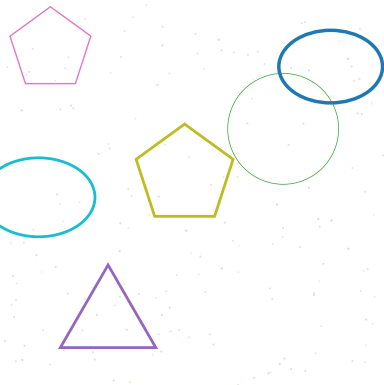[{"shape": "oval", "thickness": 2.5, "radius": 0.67, "center": [0.859, 0.827]}, {"shape": "circle", "thickness": 0.5, "radius": 0.72, "center": [0.736, 0.665]}, {"shape": "triangle", "thickness": 2, "radius": 0.72, "center": [0.281, 0.169]}, {"shape": "pentagon", "thickness": 1, "radius": 0.55, "center": [0.131, 0.872]}, {"shape": "pentagon", "thickness": 2, "radius": 0.66, "center": [0.48, 0.545]}, {"shape": "oval", "thickness": 2, "radius": 0.73, "center": [0.1, 0.488]}]